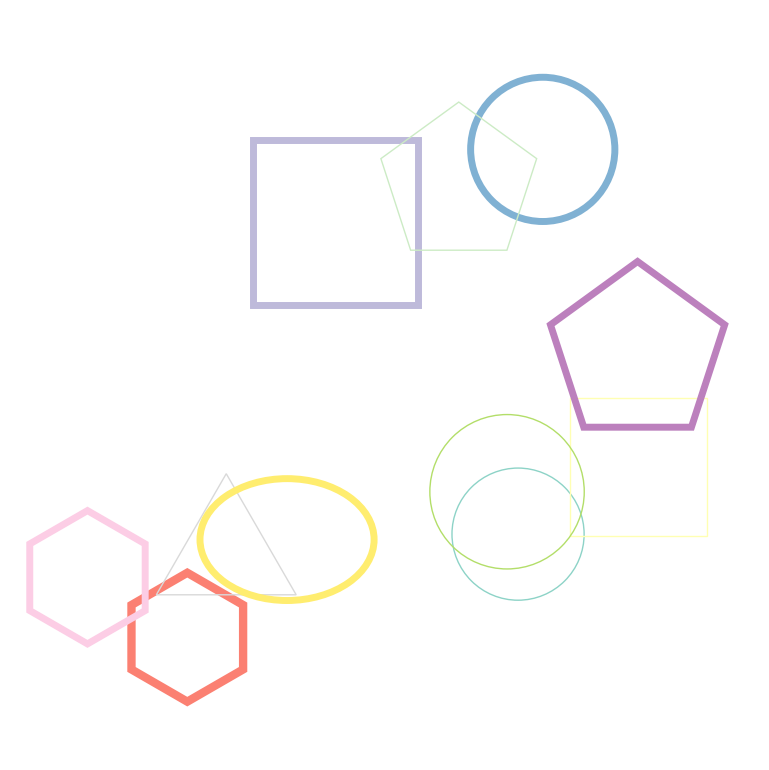[{"shape": "circle", "thickness": 0.5, "radius": 0.43, "center": [0.673, 0.306]}, {"shape": "square", "thickness": 0.5, "radius": 0.45, "center": [0.829, 0.394]}, {"shape": "square", "thickness": 2.5, "radius": 0.54, "center": [0.436, 0.711]}, {"shape": "hexagon", "thickness": 3, "radius": 0.42, "center": [0.243, 0.172]}, {"shape": "circle", "thickness": 2.5, "radius": 0.47, "center": [0.705, 0.806]}, {"shape": "circle", "thickness": 0.5, "radius": 0.5, "center": [0.659, 0.361]}, {"shape": "hexagon", "thickness": 2.5, "radius": 0.43, "center": [0.114, 0.25]}, {"shape": "triangle", "thickness": 0.5, "radius": 0.52, "center": [0.294, 0.28]}, {"shape": "pentagon", "thickness": 2.5, "radius": 0.59, "center": [0.828, 0.541]}, {"shape": "pentagon", "thickness": 0.5, "radius": 0.53, "center": [0.596, 0.761]}, {"shape": "oval", "thickness": 2.5, "radius": 0.57, "center": [0.373, 0.299]}]